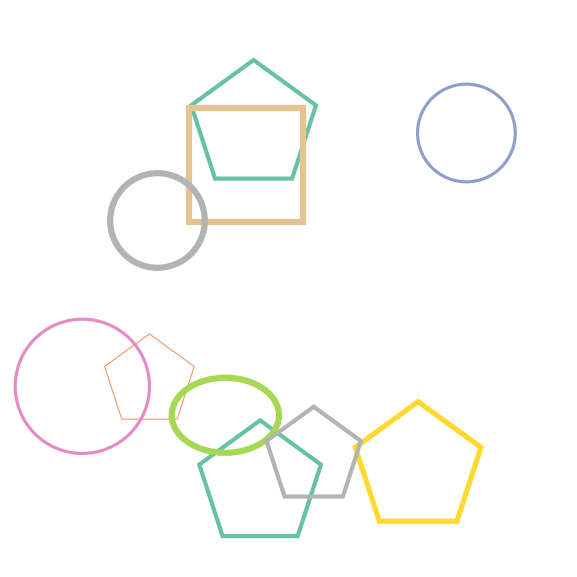[{"shape": "pentagon", "thickness": 2, "radius": 0.57, "center": [0.439, 0.782]}, {"shape": "pentagon", "thickness": 2, "radius": 0.55, "center": [0.45, 0.16]}, {"shape": "pentagon", "thickness": 0.5, "radius": 0.41, "center": [0.259, 0.339]}, {"shape": "circle", "thickness": 1.5, "radius": 0.42, "center": [0.808, 0.769]}, {"shape": "circle", "thickness": 1.5, "radius": 0.58, "center": [0.143, 0.33]}, {"shape": "oval", "thickness": 3, "radius": 0.46, "center": [0.39, 0.28]}, {"shape": "pentagon", "thickness": 2.5, "radius": 0.57, "center": [0.724, 0.189]}, {"shape": "square", "thickness": 3, "radius": 0.5, "center": [0.426, 0.714]}, {"shape": "circle", "thickness": 3, "radius": 0.41, "center": [0.273, 0.617]}, {"shape": "pentagon", "thickness": 2, "radius": 0.43, "center": [0.543, 0.209]}]